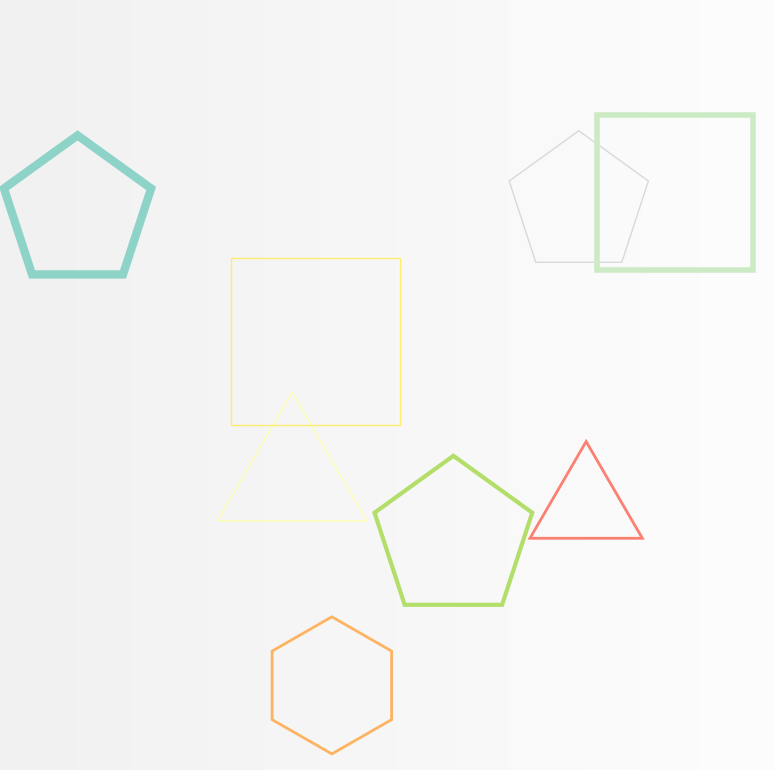[{"shape": "pentagon", "thickness": 3, "radius": 0.5, "center": [0.1, 0.724]}, {"shape": "triangle", "thickness": 0.5, "radius": 0.56, "center": [0.377, 0.379]}, {"shape": "triangle", "thickness": 1, "radius": 0.42, "center": [0.756, 0.343]}, {"shape": "hexagon", "thickness": 1, "radius": 0.45, "center": [0.428, 0.11]}, {"shape": "pentagon", "thickness": 1.5, "radius": 0.53, "center": [0.585, 0.301]}, {"shape": "pentagon", "thickness": 0.5, "radius": 0.47, "center": [0.747, 0.736]}, {"shape": "square", "thickness": 2, "radius": 0.5, "center": [0.872, 0.751]}, {"shape": "square", "thickness": 0.5, "radius": 0.54, "center": [0.407, 0.557]}]